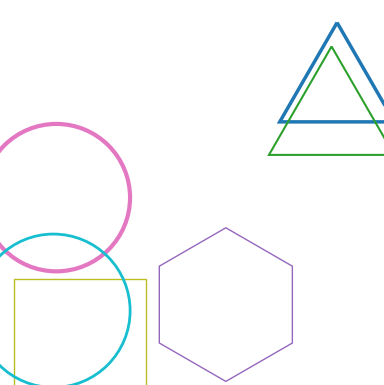[{"shape": "triangle", "thickness": 2.5, "radius": 0.86, "center": [0.875, 0.769]}, {"shape": "triangle", "thickness": 1.5, "radius": 0.94, "center": [0.861, 0.692]}, {"shape": "hexagon", "thickness": 1, "radius": 1.0, "center": [0.587, 0.209]}, {"shape": "circle", "thickness": 3, "radius": 0.96, "center": [0.146, 0.487]}, {"shape": "square", "thickness": 1, "radius": 0.86, "center": [0.209, 0.104]}, {"shape": "circle", "thickness": 2, "radius": 1.0, "center": [0.139, 0.193]}]